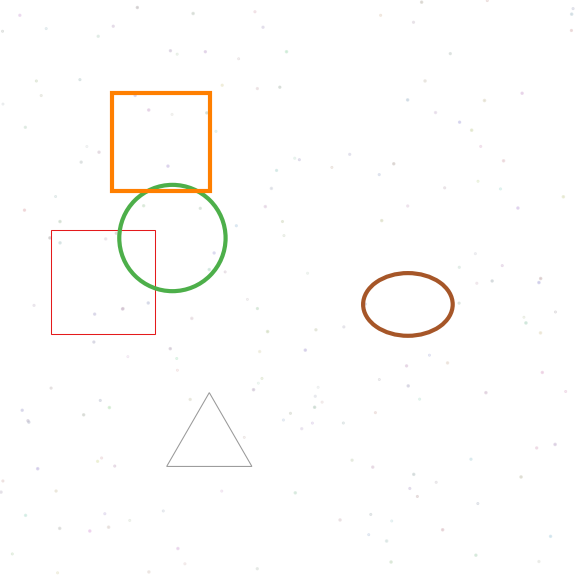[{"shape": "square", "thickness": 0.5, "radius": 0.45, "center": [0.179, 0.511]}, {"shape": "circle", "thickness": 2, "radius": 0.46, "center": [0.299, 0.587]}, {"shape": "square", "thickness": 2, "radius": 0.42, "center": [0.278, 0.753]}, {"shape": "oval", "thickness": 2, "radius": 0.39, "center": [0.706, 0.472]}, {"shape": "triangle", "thickness": 0.5, "radius": 0.43, "center": [0.362, 0.234]}]